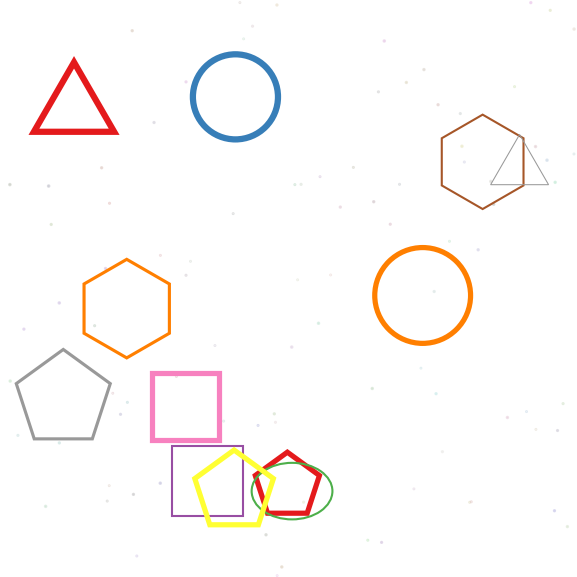[{"shape": "triangle", "thickness": 3, "radius": 0.4, "center": [0.128, 0.811]}, {"shape": "pentagon", "thickness": 2.5, "radius": 0.29, "center": [0.498, 0.158]}, {"shape": "circle", "thickness": 3, "radius": 0.37, "center": [0.408, 0.831]}, {"shape": "oval", "thickness": 1, "radius": 0.35, "center": [0.506, 0.149]}, {"shape": "square", "thickness": 1, "radius": 0.31, "center": [0.36, 0.166]}, {"shape": "circle", "thickness": 2.5, "radius": 0.41, "center": [0.732, 0.488]}, {"shape": "hexagon", "thickness": 1.5, "radius": 0.43, "center": [0.219, 0.465]}, {"shape": "pentagon", "thickness": 2.5, "radius": 0.36, "center": [0.405, 0.148]}, {"shape": "hexagon", "thickness": 1, "radius": 0.41, "center": [0.836, 0.719]}, {"shape": "square", "thickness": 2.5, "radius": 0.29, "center": [0.321, 0.295]}, {"shape": "pentagon", "thickness": 1.5, "radius": 0.43, "center": [0.11, 0.308]}, {"shape": "triangle", "thickness": 0.5, "radius": 0.29, "center": [0.9, 0.708]}]